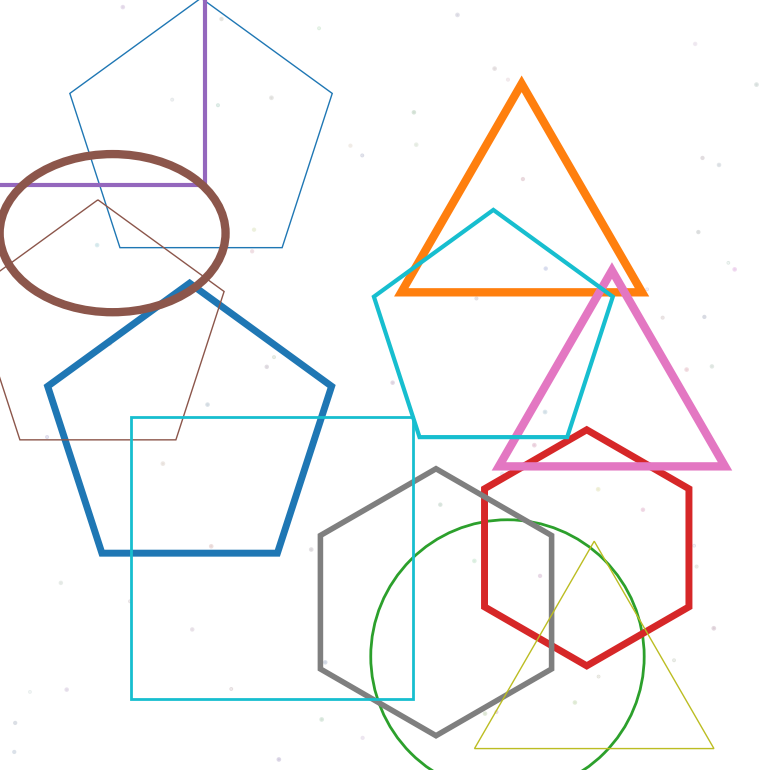[{"shape": "pentagon", "thickness": 0.5, "radius": 0.9, "center": [0.261, 0.823]}, {"shape": "pentagon", "thickness": 2.5, "radius": 0.97, "center": [0.246, 0.438]}, {"shape": "triangle", "thickness": 3, "radius": 0.9, "center": [0.677, 0.711]}, {"shape": "circle", "thickness": 1, "radius": 0.89, "center": [0.659, 0.147]}, {"shape": "hexagon", "thickness": 2.5, "radius": 0.77, "center": [0.762, 0.289]}, {"shape": "square", "thickness": 1.5, "radius": 0.68, "center": [0.13, 0.896]}, {"shape": "pentagon", "thickness": 0.5, "radius": 0.86, "center": [0.127, 0.568]}, {"shape": "oval", "thickness": 3, "radius": 0.73, "center": [0.146, 0.697]}, {"shape": "triangle", "thickness": 3, "radius": 0.85, "center": [0.795, 0.479]}, {"shape": "hexagon", "thickness": 2, "radius": 0.87, "center": [0.566, 0.218]}, {"shape": "triangle", "thickness": 0.5, "radius": 0.9, "center": [0.772, 0.118]}, {"shape": "square", "thickness": 1, "radius": 0.92, "center": [0.353, 0.275]}, {"shape": "pentagon", "thickness": 1.5, "radius": 0.82, "center": [0.641, 0.564]}]